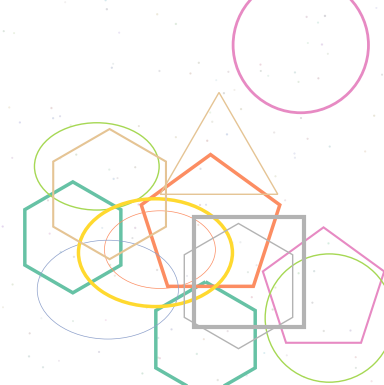[{"shape": "hexagon", "thickness": 2.5, "radius": 0.75, "center": [0.534, 0.119]}, {"shape": "hexagon", "thickness": 2.5, "radius": 0.72, "center": [0.189, 0.383]}, {"shape": "oval", "thickness": 0.5, "radius": 0.72, "center": [0.415, 0.352]}, {"shape": "pentagon", "thickness": 2.5, "radius": 0.95, "center": [0.547, 0.409]}, {"shape": "oval", "thickness": 0.5, "radius": 0.92, "center": [0.28, 0.248]}, {"shape": "circle", "thickness": 2, "radius": 0.88, "center": [0.781, 0.883]}, {"shape": "pentagon", "thickness": 1.5, "radius": 0.83, "center": [0.84, 0.244]}, {"shape": "circle", "thickness": 1, "radius": 0.83, "center": [0.855, 0.174]}, {"shape": "oval", "thickness": 1, "radius": 0.81, "center": [0.251, 0.568]}, {"shape": "oval", "thickness": 2.5, "radius": 1.0, "center": [0.404, 0.344]}, {"shape": "triangle", "thickness": 1, "radius": 0.88, "center": [0.569, 0.584]}, {"shape": "hexagon", "thickness": 1.5, "radius": 0.85, "center": [0.285, 0.496]}, {"shape": "square", "thickness": 3, "radius": 0.71, "center": [0.647, 0.294]}, {"shape": "hexagon", "thickness": 1, "radius": 0.81, "center": [0.619, 0.257]}]